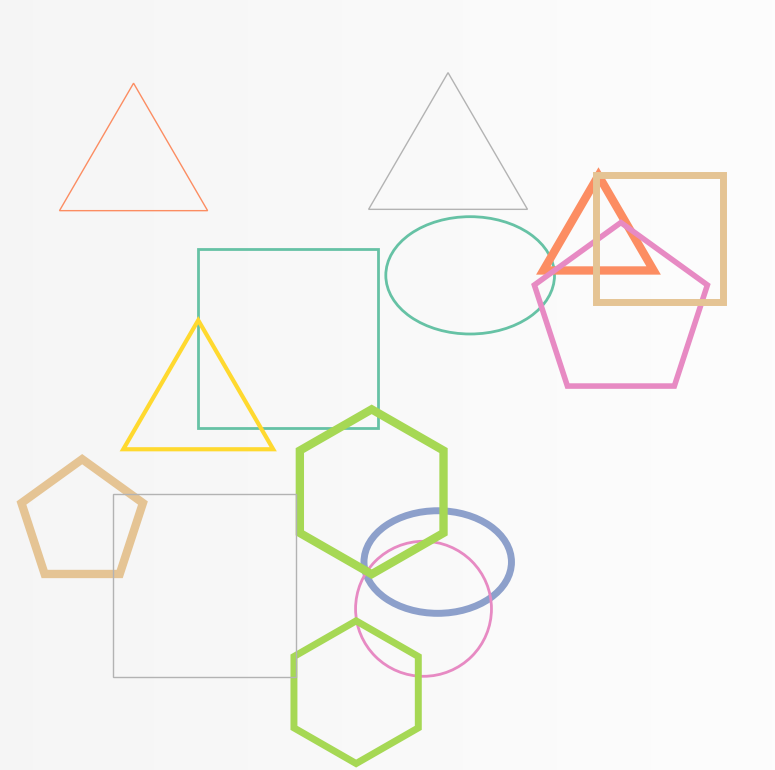[{"shape": "square", "thickness": 1, "radius": 0.58, "center": [0.372, 0.56]}, {"shape": "oval", "thickness": 1, "radius": 0.54, "center": [0.607, 0.642]}, {"shape": "triangle", "thickness": 3, "radius": 0.41, "center": [0.772, 0.69]}, {"shape": "triangle", "thickness": 0.5, "radius": 0.55, "center": [0.172, 0.782]}, {"shape": "oval", "thickness": 2.5, "radius": 0.48, "center": [0.565, 0.27]}, {"shape": "circle", "thickness": 1, "radius": 0.44, "center": [0.546, 0.209]}, {"shape": "pentagon", "thickness": 2, "radius": 0.59, "center": [0.801, 0.594]}, {"shape": "hexagon", "thickness": 3, "radius": 0.54, "center": [0.48, 0.361]}, {"shape": "hexagon", "thickness": 2.5, "radius": 0.46, "center": [0.46, 0.101]}, {"shape": "triangle", "thickness": 1.5, "radius": 0.56, "center": [0.256, 0.472]}, {"shape": "square", "thickness": 2.5, "radius": 0.41, "center": [0.851, 0.69]}, {"shape": "pentagon", "thickness": 3, "radius": 0.41, "center": [0.106, 0.321]}, {"shape": "triangle", "thickness": 0.5, "radius": 0.59, "center": [0.578, 0.787]}, {"shape": "square", "thickness": 0.5, "radius": 0.59, "center": [0.264, 0.24]}]